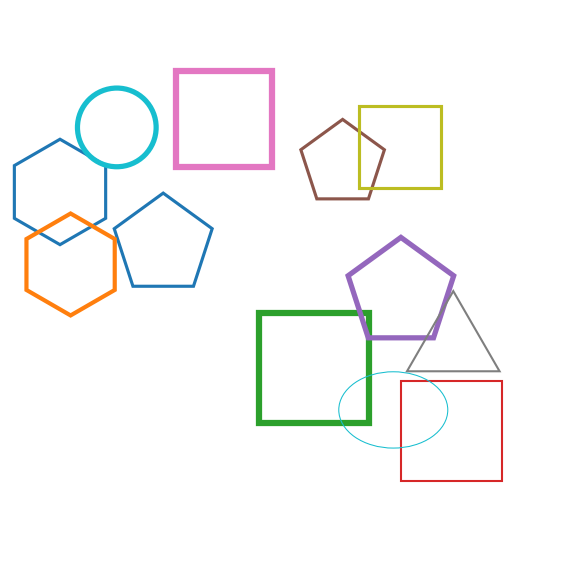[{"shape": "pentagon", "thickness": 1.5, "radius": 0.45, "center": [0.283, 0.576]}, {"shape": "hexagon", "thickness": 1.5, "radius": 0.46, "center": [0.104, 0.667]}, {"shape": "hexagon", "thickness": 2, "radius": 0.44, "center": [0.122, 0.541]}, {"shape": "square", "thickness": 3, "radius": 0.48, "center": [0.544, 0.362]}, {"shape": "square", "thickness": 1, "radius": 0.43, "center": [0.782, 0.253]}, {"shape": "pentagon", "thickness": 2.5, "radius": 0.48, "center": [0.694, 0.492]}, {"shape": "pentagon", "thickness": 1.5, "radius": 0.38, "center": [0.593, 0.716]}, {"shape": "square", "thickness": 3, "radius": 0.42, "center": [0.388, 0.793]}, {"shape": "triangle", "thickness": 1, "radius": 0.46, "center": [0.785, 0.403]}, {"shape": "square", "thickness": 1.5, "radius": 0.36, "center": [0.693, 0.745]}, {"shape": "circle", "thickness": 2.5, "radius": 0.34, "center": [0.202, 0.779]}, {"shape": "oval", "thickness": 0.5, "radius": 0.47, "center": [0.681, 0.289]}]